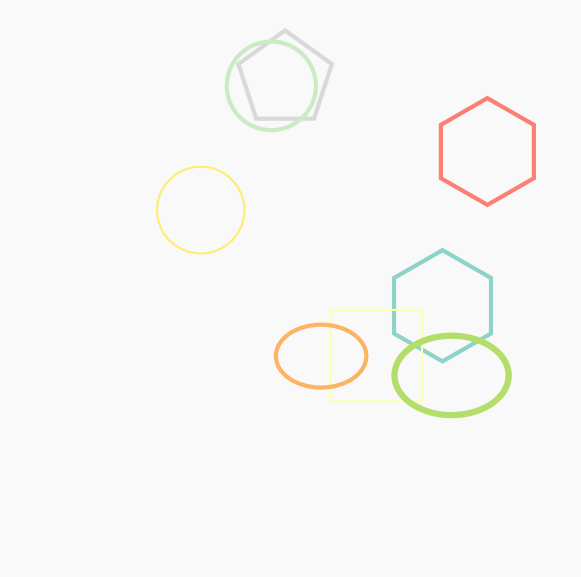[{"shape": "hexagon", "thickness": 2, "radius": 0.48, "center": [0.761, 0.47]}, {"shape": "square", "thickness": 1, "radius": 0.39, "center": [0.648, 0.384]}, {"shape": "hexagon", "thickness": 2, "radius": 0.46, "center": [0.839, 0.737]}, {"shape": "oval", "thickness": 2, "radius": 0.39, "center": [0.552, 0.383]}, {"shape": "oval", "thickness": 3, "radius": 0.49, "center": [0.777, 0.349]}, {"shape": "pentagon", "thickness": 2, "radius": 0.42, "center": [0.491, 0.862]}, {"shape": "circle", "thickness": 2, "radius": 0.38, "center": [0.467, 0.851]}, {"shape": "circle", "thickness": 1, "radius": 0.38, "center": [0.345, 0.635]}]